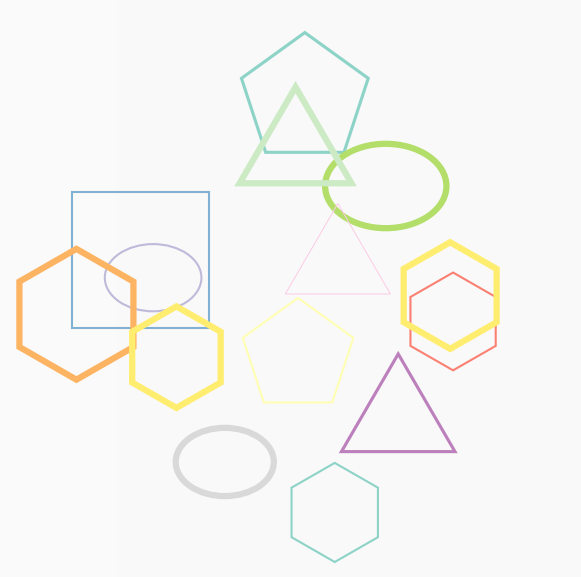[{"shape": "pentagon", "thickness": 1.5, "radius": 0.57, "center": [0.524, 0.828]}, {"shape": "hexagon", "thickness": 1, "radius": 0.43, "center": [0.576, 0.112]}, {"shape": "pentagon", "thickness": 1, "radius": 0.5, "center": [0.513, 0.383]}, {"shape": "oval", "thickness": 1, "radius": 0.42, "center": [0.263, 0.518]}, {"shape": "hexagon", "thickness": 1, "radius": 0.42, "center": [0.779, 0.443]}, {"shape": "square", "thickness": 1, "radius": 0.59, "center": [0.241, 0.549]}, {"shape": "hexagon", "thickness": 3, "radius": 0.57, "center": [0.131, 0.455]}, {"shape": "oval", "thickness": 3, "radius": 0.52, "center": [0.664, 0.677]}, {"shape": "triangle", "thickness": 0.5, "radius": 0.52, "center": [0.581, 0.542]}, {"shape": "oval", "thickness": 3, "radius": 0.42, "center": [0.387, 0.199]}, {"shape": "triangle", "thickness": 1.5, "radius": 0.56, "center": [0.685, 0.274]}, {"shape": "triangle", "thickness": 3, "radius": 0.56, "center": [0.508, 0.737]}, {"shape": "hexagon", "thickness": 3, "radius": 0.46, "center": [0.774, 0.487]}, {"shape": "hexagon", "thickness": 3, "radius": 0.44, "center": [0.304, 0.381]}]